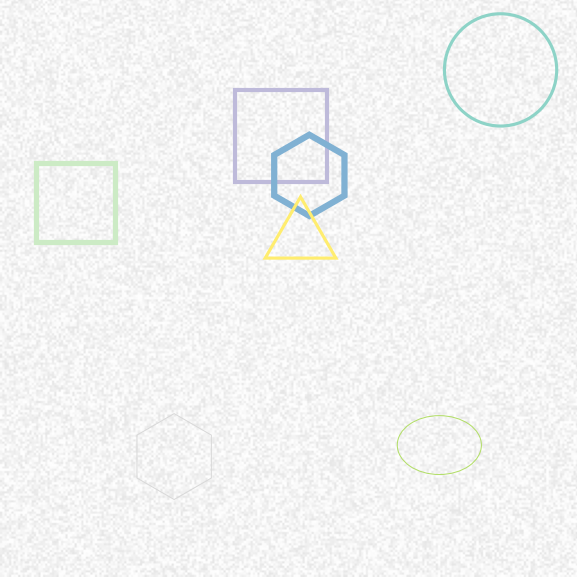[{"shape": "circle", "thickness": 1.5, "radius": 0.49, "center": [0.867, 0.878]}, {"shape": "square", "thickness": 2, "radius": 0.4, "center": [0.487, 0.764]}, {"shape": "hexagon", "thickness": 3, "radius": 0.35, "center": [0.536, 0.696]}, {"shape": "oval", "thickness": 0.5, "radius": 0.36, "center": [0.761, 0.228]}, {"shape": "hexagon", "thickness": 0.5, "radius": 0.37, "center": [0.302, 0.209]}, {"shape": "square", "thickness": 2.5, "radius": 0.34, "center": [0.131, 0.648]}, {"shape": "triangle", "thickness": 1.5, "radius": 0.35, "center": [0.52, 0.588]}]